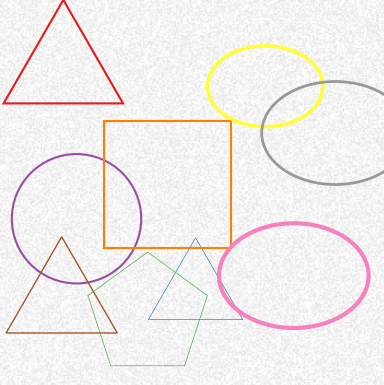[{"shape": "triangle", "thickness": 1.5, "radius": 0.9, "center": [0.165, 0.821]}, {"shape": "triangle", "thickness": 0.5, "radius": 0.71, "center": [0.508, 0.241]}, {"shape": "pentagon", "thickness": 0.5, "radius": 0.82, "center": [0.383, 0.182]}, {"shape": "circle", "thickness": 1.5, "radius": 0.84, "center": [0.199, 0.432]}, {"shape": "square", "thickness": 1.5, "radius": 0.82, "center": [0.435, 0.521]}, {"shape": "oval", "thickness": 2.5, "radius": 0.75, "center": [0.689, 0.776]}, {"shape": "triangle", "thickness": 1, "radius": 0.83, "center": [0.16, 0.218]}, {"shape": "oval", "thickness": 3, "radius": 0.97, "center": [0.763, 0.284]}, {"shape": "oval", "thickness": 2, "radius": 0.96, "center": [0.871, 0.654]}]